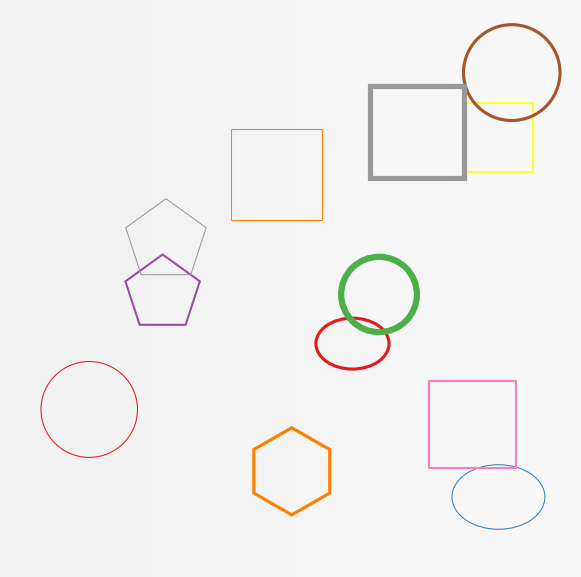[{"shape": "circle", "thickness": 0.5, "radius": 0.42, "center": [0.154, 0.29]}, {"shape": "oval", "thickness": 1.5, "radius": 0.31, "center": [0.606, 0.404]}, {"shape": "oval", "thickness": 0.5, "radius": 0.4, "center": [0.858, 0.139]}, {"shape": "circle", "thickness": 3, "radius": 0.33, "center": [0.652, 0.489]}, {"shape": "pentagon", "thickness": 1, "radius": 0.34, "center": [0.28, 0.491]}, {"shape": "square", "thickness": 0.5, "radius": 0.39, "center": [0.476, 0.697]}, {"shape": "hexagon", "thickness": 1.5, "radius": 0.38, "center": [0.502, 0.183]}, {"shape": "square", "thickness": 1, "radius": 0.3, "center": [0.857, 0.761]}, {"shape": "circle", "thickness": 1.5, "radius": 0.41, "center": [0.88, 0.873]}, {"shape": "square", "thickness": 1, "radius": 0.38, "center": [0.813, 0.263]}, {"shape": "pentagon", "thickness": 0.5, "radius": 0.36, "center": [0.286, 0.582]}, {"shape": "square", "thickness": 2.5, "radius": 0.4, "center": [0.718, 0.77]}]